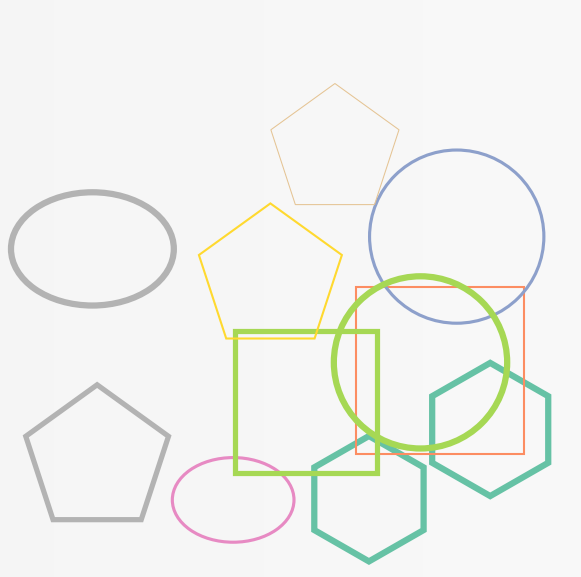[{"shape": "hexagon", "thickness": 3, "radius": 0.58, "center": [0.843, 0.255]}, {"shape": "hexagon", "thickness": 3, "radius": 0.54, "center": [0.635, 0.136]}, {"shape": "square", "thickness": 1, "radius": 0.72, "center": [0.758, 0.358]}, {"shape": "circle", "thickness": 1.5, "radius": 0.75, "center": [0.786, 0.589]}, {"shape": "oval", "thickness": 1.5, "radius": 0.52, "center": [0.401, 0.133]}, {"shape": "square", "thickness": 2.5, "radius": 0.61, "center": [0.527, 0.303]}, {"shape": "circle", "thickness": 3, "radius": 0.75, "center": [0.723, 0.372]}, {"shape": "pentagon", "thickness": 1, "radius": 0.65, "center": [0.465, 0.518]}, {"shape": "pentagon", "thickness": 0.5, "radius": 0.58, "center": [0.576, 0.739]}, {"shape": "oval", "thickness": 3, "radius": 0.7, "center": [0.159, 0.568]}, {"shape": "pentagon", "thickness": 2.5, "radius": 0.65, "center": [0.167, 0.204]}]